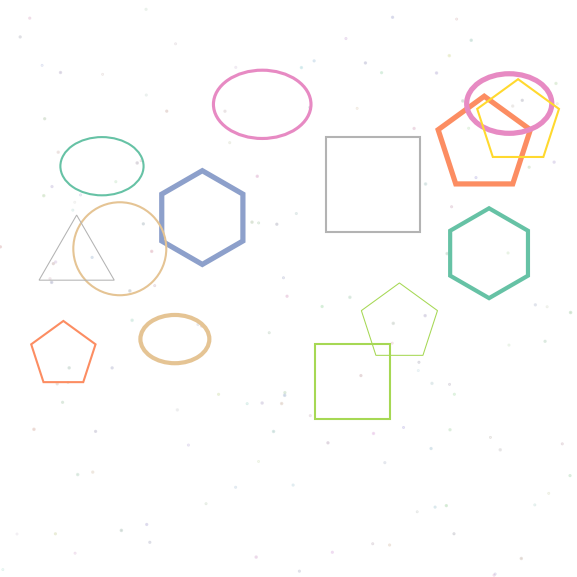[{"shape": "oval", "thickness": 1, "radius": 0.36, "center": [0.177, 0.711]}, {"shape": "hexagon", "thickness": 2, "radius": 0.39, "center": [0.847, 0.561]}, {"shape": "pentagon", "thickness": 2.5, "radius": 0.42, "center": [0.839, 0.749]}, {"shape": "pentagon", "thickness": 1, "radius": 0.29, "center": [0.11, 0.385]}, {"shape": "hexagon", "thickness": 2.5, "radius": 0.41, "center": [0.35, 0.622]}, {"shape": "oval", "thickness": 2.5, "radius": 0.37, "center": [0.882, 0.82]}, {"shape": "oval", "thickness": 1.5, "radius": 0.42, "center": [0.454, 0.818]}, {"shape": "pentagon", "thickness": 0.5, "radius": 0.35, "center": [0.692, 0.44]}, {"shape": "square", "thickness": 1, "radius": 0.33, "center": [0.61, 0.338]}, {"shape": "pentagon", "thickness": 1, "radius": 0.37, "center": [0.897, 0.788]}, {"shape": "oval", "thickness": 2, "radius": 0.3, "center": [0.303, 0.412]}, {"shape": "circle", "thickness": 1, "radius": 0.4, "center": [0.207, 0.568]}, {"shape": "triangle", "thickness": 0.5, "radius": 0.38, "center": [0.133, 0.552]}, {"shape": "square", "thickness": 1, "radius": 0.41, "center": [0.646, 0.68]}]